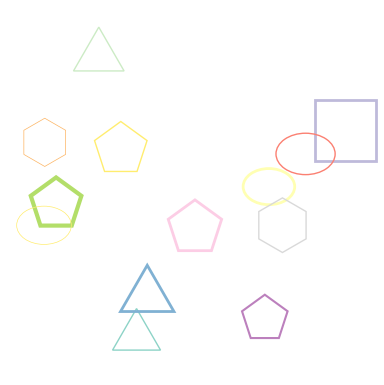[{"shape": "triangle", "thickness": 1, "radius": 0.36, "center": [0.355, 0.127]}, {"shape": "oval", "thickness": 2, "radius": 0.33, "center": [0.698, 0.515]}, {"shape": "square", "thickness": 2, "radius": 0.39, "center": [0.897, 0.661]}, {"shape": "oval", "thickness": 1, "radius": 0.38, "center": [0.794, 0.6]}, {"shape": "triangle", "thickness": 2, "radius": 0.4, "center": [0.382, 0.231]}, {"shape": "hexagon", "thickness": 0.5, "radius": 0.31, "center": [0.116, 0.63]}, {"shape": "pentagon", "thickness": 3, "radius": 0.35, "center": [0.146, 0.47]}, {"shape": "pentagon", "thickness": 2, "radius": 0.36, "center": [0.506, 0.408]}, {"shape": "hexagon", "thickness": 1, "radius": 0.35, "center": [0.734, 0.415]}, {"shape": "pentagon", "thickness": 1.5, "radius": 0.31, "center": [0.688, 0.172]}, {"shape": "triangle", "thickness": 1, "radius": 0.38, "center": [0.257, 0.854]}, {"shape": "pentagon", "thickness": 1, "radius": 0.36, "center": [0.314, 0.613]}, {"shape": "oval", "thickness": 0.5, "radius": 0.35, "center": [0.114, 0.415]}]